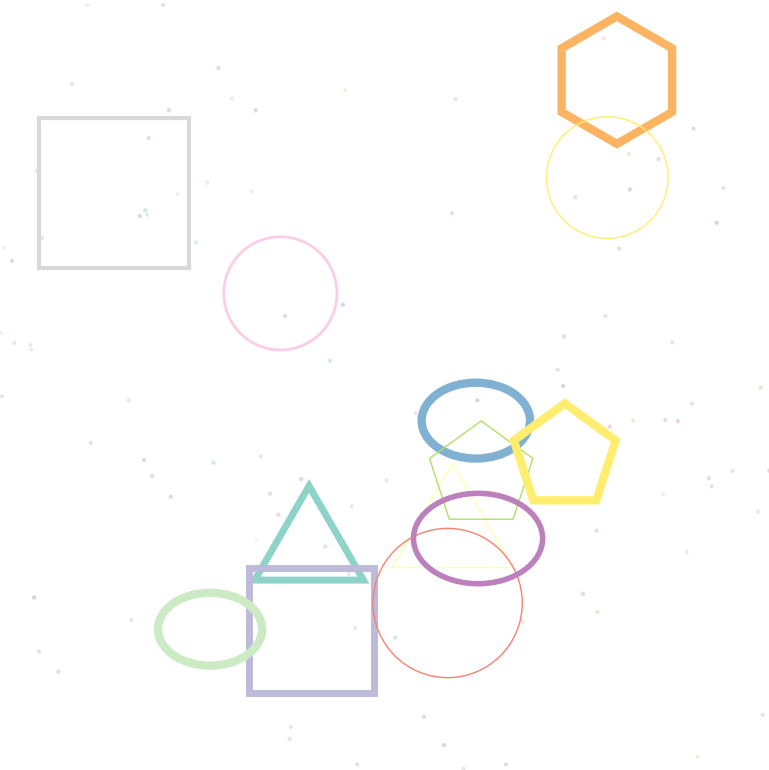[{"shape": "triangle", "thickness": 2.5, "radius": 0.41, "center": [0.401, 0.287]}, {"shape": "triangle", "thickness": 0.5, "radius": 0.45, "center": [0.588, 0.308]}, {"shape": "square", "thickness": 2.5, "radius": 0.41, "center": [0.404, 0.182]}, {"shape": "circle", "thickness": 0.5, "radius": 0.48, "center": [0.581, 0.217]}, {"shape": "oval", "thickness": 3, "radius": 0.35, "center": [0.618, 0.454]}, {"shape": "hexagon", "thickness": 3, "radius": 0.41, "center": [0.801, 0.896]}, {"shape": "pentagon", "thickness": 0.5, "radius": 0.35, "center": [0.625, 0.383]}, {"shape": "circle", "thickness": 1, "radius": 0.37, "center": [0.364, 0.619]}, {"shape": "square", "thickness": 1.5, "radius": 0.49, "center": [0.148, 0.749]}, {"shape": "oval", "thickness": 2, "radius": 0.42, "center": [0.621, 0.301]}, {"shape": "oval", "thickness": 3, "radius": 0.34, "center": [0.273, 0.183]}, {"shape": "pentagon", "thickness": 3, "radius": 0.35, "center": [0.733, 0.407]}, {"shape": "circle", "thickness": 0.5, "radius": 0.4, "center": [0.789, 0.769]}]